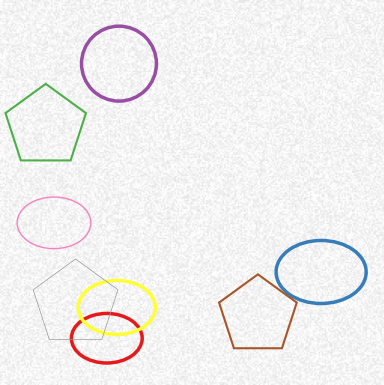[{"shape": "oval", "thickness": 2.5, "radius": 0.46, "center": [0.277, 0.121]}, {"shape": "oval", "thickness": 2.5, "radius": 0.58, "center": [0.834, 0.294]}, {"shape": "pentagon", "thickness": 1.5, "radius": 0.55, "center": [0.119, 0.672]}, {"shape": "circle", "thickness": 2.5, "radius": 0.49, "center": [0.309, 0.835]}, {"shape": "oval", "thickness": 2.5, "radius": 0.5, "center": [0.303, 0.201]}, {"shape": "pentagon", "thickness": 1.5, "radius": 0.53, "center": [0.67, 0.181]}, {"shape": "oval", "thickness": 1, "radius": 0.48, "center": [0.14, 0.421]}, {"shape": "pentagon", "thickness": 0.5, "radius": 0.58, "center": [0.196, 0.212]}]